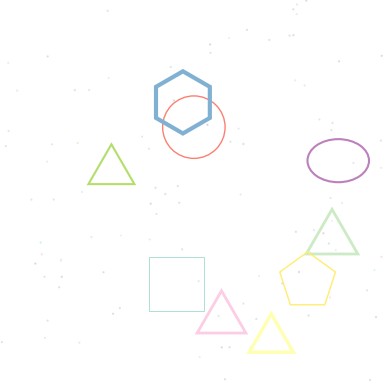[{"shape": "square", "thickness": 0.5, "radius": 0.35, "center": [0.458, 0.262]}, {"shape": "triangle", "thickness": 2.5, "radius": 0.33, "center": [0.705, 0.118]}, {"shape": "circle", "thickness": 1, "radius": 0.41, "center": [0.504, 0.67]}, {"shape": "hexagon", "thickness": 3, "radius": 0.4, "center": [0.475, 0.734]}, {"shape": "triangle", "thickness": 1.5, "radius": 0.34, "center": [0.289, 0.556]}, {"shape": "triangle", "thickness": 2, "radius": 0.37, "center": [0.575, 0.172]}, {"shape": "oval", "thickness": 1.5, "radius": 0.4, "center": [0.879, 0.583]}, {"shape": "triangle", "thickness": 2, "radius": 0.39, "center": [0.862, 0.379]}, {"shape": "pentagon", "thickness": 1, "radius": 0.38, "center": [0.799, 0.27]}]